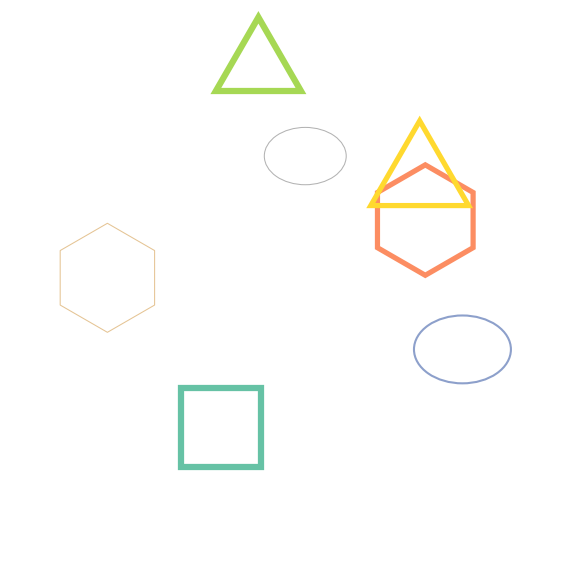[{"shape": "square", "thickness": 3, "radius": 0.34, "center": [0.382, 0.259]}, {"shape": "hexagon", "thickness": 2.5, "radius": 0.48, "center": [0.736, 0.618]}, {"shape": "oval", "thickness": 1, "radius": 0.42, "center": [0.801, 0.394]}, {"shape": "triangle", "thickness": 3, "radius": 0.43, "center": [0.447, 0.884]}, {"shape": "triangle", "thickness": 2.5, "radius": 0.49, "center": [0.727, 0.692]}, {"shape": "hexagon", "thickness": 0.5, "radius": 0.47, "center": [0.186, 0.518]}, {"shape": "oval", "thickness": 0.5, "radius": 0.35, "center": [0.529, 0.729]}]